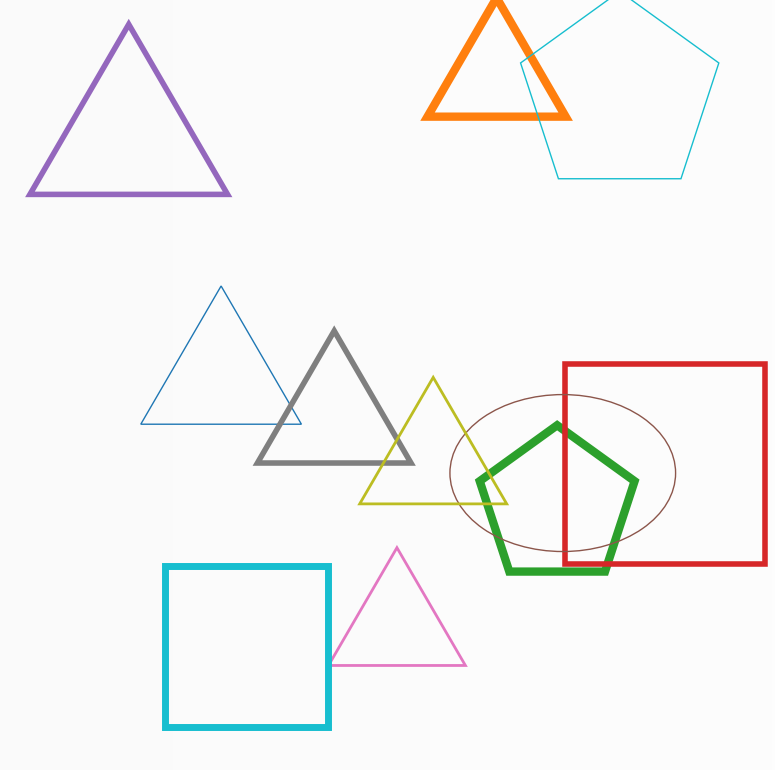[{"shape": "triangle", "thickness": 0.5, "radius": 0.6, "center": [0.285, 0.509]}, {"shape": "triangle", "thickness": 3, "radius": 0.51, "center": [0.641, 0.9]}, {"shape": "pentagon", "thickness": 3, "radius": 0.53, "center": [0.719, 0.343]}, {"shape": "square", "thickness": 2, "radius": 0.65, "center": [0.858, 0.397]}, {"shape": "triangle", "thickness": 2, "radius": 0.74, "center": [0.166, 0.821]}, {"shape": "oval", "thickness": 0.5, "radius": 0.73, "center": [0.726, 0.386]}, {"shape": "triangle", "thickness": 1, "radius": 0.51, "center": [0.512, 0.187]}, {"shape": "triangle", "thickness": 2, "radius": 0.57, "center": [0.431, 0.456]}, {"shape": "triangle", "thickness": 1, "radius": 0.55, "center": [0.559, 0.4]}, {"shape": "square", "thickness": 2.5, "radius": 0.52, "center": [0.318, 0.161]}, {"shape": "pentagon", "thickness": 0.5, "radius": 0.67, "center": [0.8, 0.877]}]